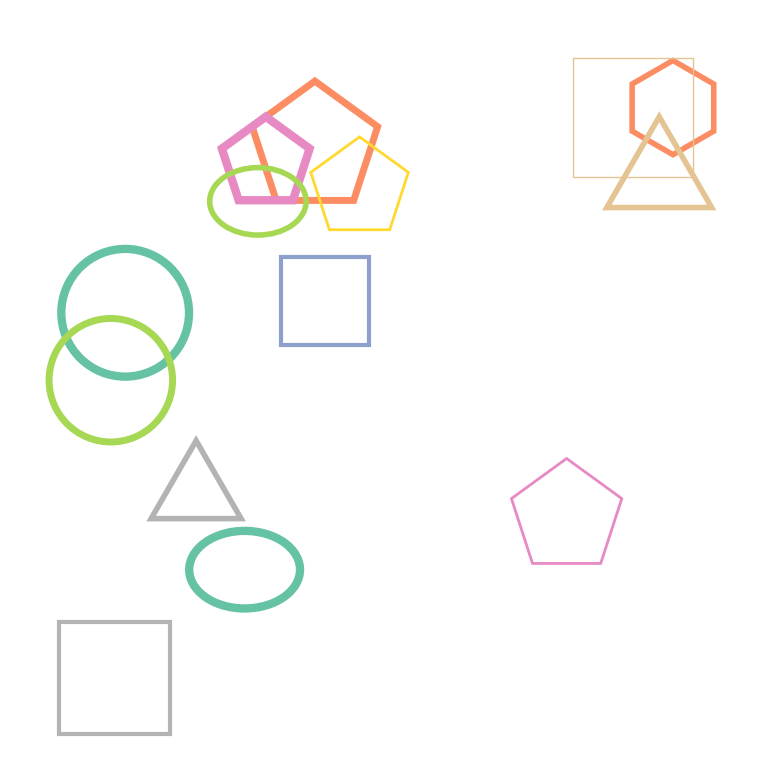[{"shape": "oval", "thickness": 3, "radius": 0.36, "center": [0.318, 0.26]}, {"shape": "circle", "thickness": 3, "radius": 0.41, "center": [0.163, 0.594]}, {"shape": "pentagon", "thickness": 2.5, "radius": 0.43, "center": [0.409, 0.809]}, {"shape": "hexagon", "thickness": 2, "radius": 0.31, "center": [0.874, 0.86]}, {"shape": "square", "thickness": 1.5, "radius": 0.29, "center": [0.421, 0.61]}, {"shape": "pentagon", "thickness": 1, "radius": 0.38, "center": [0.736, 0.329]}, {"shape": "pentagon", "thickness": 3, "radius": 0.3, "center": [0.345, 0.788]}, {"shape": "circle", "thickness": 2.5, "radius": 0.4, "center": [0.144, 0.506]}, {"shape": "oval", "thickness": 2, "radius": 0.31, "center": [0.335, 0.739]}, {"shape": "pentagon", "thickness": 1, "radius": 0.33, "center": [0.467, 0.756]}, {"shape": "triangle", "thickness": 2, "radius": 0.39, "center": [0.856, 0.77]}, {"shape": "square", "thickness": 0.5, "radius": 0.39, "center": [0.822, 0.847]}, {"shape": "square", "thickness": 1.5, "radius": 0.36, "center": [0.149, 0.12]}, {"shape": "triangle", "thickness": 2, "radius": 0.34, "center": [0.255, 0.36]}]